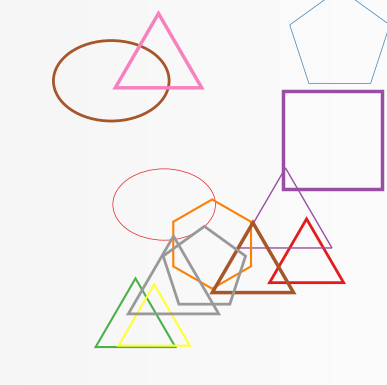[{"shape": "triangle", "thickness": 2, "radius": 0.55, "center": [0.791, 0.321]}, {"shape": "oval", "thickness": 0.5, "radius": 0.66, "center": [0.424, 0.469]}, {"shape": "pentagon", "thickness": 0.5, "radius": 0.68, "center": [0.877, 0.893]}, {"shape": "triangle", "thickness": 1.5, "radius": 0.59, "center": [0.35, 0.158]}, {"shape": "triangle", "thickness": 1, "radius": 0.69, "center": [0.737, 0.425]}, {"shape": "square", "thickness": 2.5, "radius": 0.63, "center": [0.858, 0.637]}, {"shape": "hexagon", "thickness": 1.5, "radius": 0.58, "center": [0.547, 0.366]}, {"shape": "triangle", "thickness": 1.5, "radius": 0.53, "center": [0.398, 0.155]}, {"shape": "oval", "thickness": 2, "radius": 0.75, "center": [0.287, 0.79]}, {"shape": "triangle", "thickness": 2.5, "radius": 0.61, "center": [0.653, 0.301]}, {"shape": "triangle", "thickness": 2.5, "radius": 0.64, "center": [0.409, 0.836]}, {"shape": "triangle", "thickness": 2, "radius": 0.67, "center": [0.448, 0.252]}, {"shape": "pentagon", "thickness": 2, "radius": 0.56, "center": [0.527, 0.3]}]